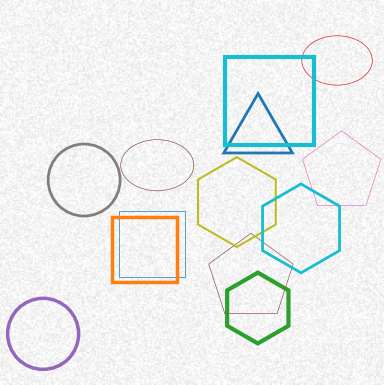[{"shape": "triangle", "thickness": 2, "radius": 0.51, "center": [0.67, 0.654]}, {"shape": "square", "thickness": 0.5, "radius": 0.43, "center": [0.395, 0.367]}, {"shape": "square", "thickness": 2.5, "radius": 0.42, "center": [0.375, 0.353]}, {"shape": "hexagon", "thickness": 3, "radius": 0.46, "center": [0.67, 0.2]}, {"shape": "oval", "thickness": 0.5, "radius": 0.46, "center": [0.876, 0.843]}, {"shape": "circle", "thickness": 2.5, "radius": 0.46, "center": [0.112, 0.133]}, {"shape": "oval", "thickness": 0.5, "radius": 0.47, "center": [0.408, 0.571]}, {"shape": "pentagon", "thickness": 0.5, "radius": 0.58, "center": [0.652, 0.279]}, {"shape": "pentagon", "thickness": 0.5, "radius": 0.54, "center": [0.887, 0.553]}, {"shape": "circle", "thickness": 2, "radius": 0.47, "center": [0.219, 0.532]}, {"shape": "hexagon", "thickness": 1.5, "radius": 0.58, "center": [0.615, 0.475]}, {"shape": "hexagon", "thickness": 2, "radius": 0.58, "center": [0.782, 0.407]}, {"shape": "square", "thickness": 3, "radius": 0.58, "center": [0.7, 0.738]}]